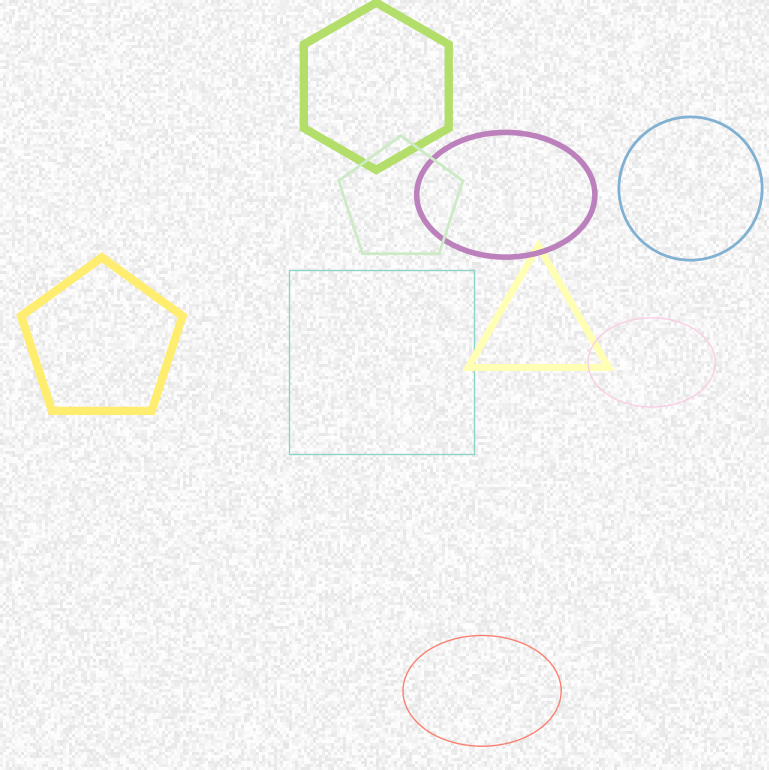[{"shape": "square", "thickness": 0.5, "radius": 0.6, "center": [0.495, 0.53]}, {"shape": "triangle", "thickness": 2.5, "radius": 0.53, "center": [0.699, 0.575]}, {"shape": "oval", "thickness": 0.5, "radius": 0.51, "center": [0.626, 0.103]}, {"shape": "circle", "thickness": 1, "radius": 0.47, "center": [0.897, 0.755]}, {"shape": "hexagon", "thickness": 3, "radius": 0.54, "center": [0.489, 0.888]}, {"shape": "oval", "thickness": 0.5, "radius": 0.41, "center": [0.846, 0.529]}, {"shape": "oval", "thickness": 2, "radius": 0.58, "center": [0.657, 0.747]}, {"shape": "pentagon", "thickness": 1, "radius": 0.42, "center": [0.521, 0.739]}, {"shape": "pentagon", "thickness": 3, "radius": 0.55, "center": [0.132, 0.556]}]